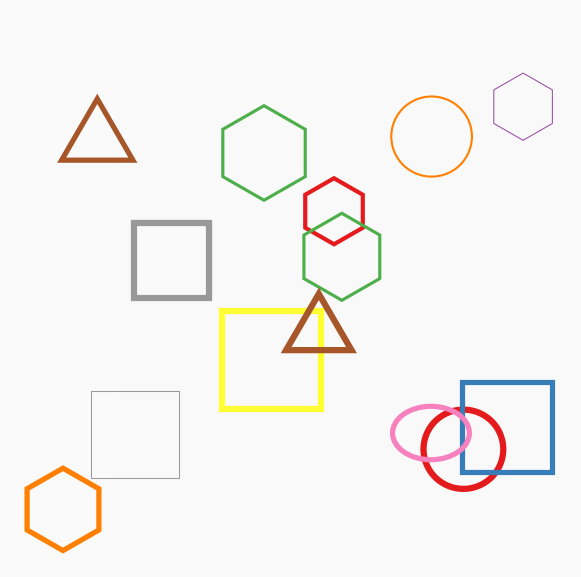[{"shape": "circle", "thickness": 3, "radius": 0.34, "center": [0.797, 0.221]}, {"shape": "hexagon", "thickness": 2, "radius": 0.29, "center": [0.575, 0.633]}, {"shape": "square", "thickness": 2.5, "radius": 0.39, "center": [0.872, 0.26]}, {"shape": "hexagon", "thickness": 1.5, "radius": 0.38, "center": [0.588, 0.554]}, {"shape": "hexagon", "thickness": 1.5, "radius": 0.41, "center": [0.454, 0.734]}, {"shape": "hexagon", "thickness": 0.5, "radius": 0.29, "center": [0.9, 0.814]}, {"shape": "circle", "thickness": 1, "radius": 0.35, "center": [0.743, 0.763]}, {"shape": "hexagon", "thickness": 2.5, "radius": 0.36, "center": [0.108, 0.117]}, {"shape": "square", "thickness": 3, "radius": 0.43, "center": [0.468, 0.376]}, {"shape": "triangle", "thickness": 2.5, "radius": 0.35, "center": [0.167, 0.757]}, {"shape": "triangle", "thickness": 3, "radius": 0.32, "center": [0.549, 0.425]}, {"shape": "oval", "thickness": 2.5, "radius": 0.33, "center": [0.741, 0.249]}, {"shape": "square", "thickness": 0.5, "radius": 0.38, "center": [0.232, 0.247]}, {"shape": "square", "thickness": 3, "radius": 0.32, "center": [0.296, 0.548]}]